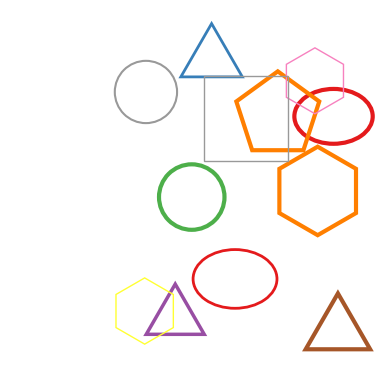[{"shape": "oval", "thickness": 3, "radius": 0.51, "center": [0.866, 0.698]}, {"shape": "oval", "thickness": 2, "radius": 0.54, "center": [0.61, 0.276]}, {"shape": "triangle", "thickness": 2, "radius": 0.46, "center": [0.55, 0.846]}, {"shape": "circle", "thickness": 3, "radius": 0.43, "center": [0.498, 0.488]}, {"shape": "triangle", "thickness": 2.5, "radius": 0.43, "center": [0.455, 0.175]}, {"shape": "pentagon", "thickness": 3, "radius": 0.57, "center": [0.722, 0.701]}, {"shape": "hexagon", "thickness": 3, "radius": 0.57, "center": [0.825, 0.504]}, {"shape": "hexagon", "thickness": 1, "radius": 0.43, "center": [0.376, 0.192]}, {"shape": "triangle", "thickness": 3, "radius": 0.48, "center": [0.878, 0.141]}, {"shape": "hexagon", "thickness": 1, "radius": 0.43, "center": [0.818, 0.79]}, {"shape": "square", "thickness": 1, "radius": 0.55, "center": [0.639, 0.693]}, {"shape": "circle", "thickness": 1.5, "radius": 0.4, "center": [0.379, 0.761]}]